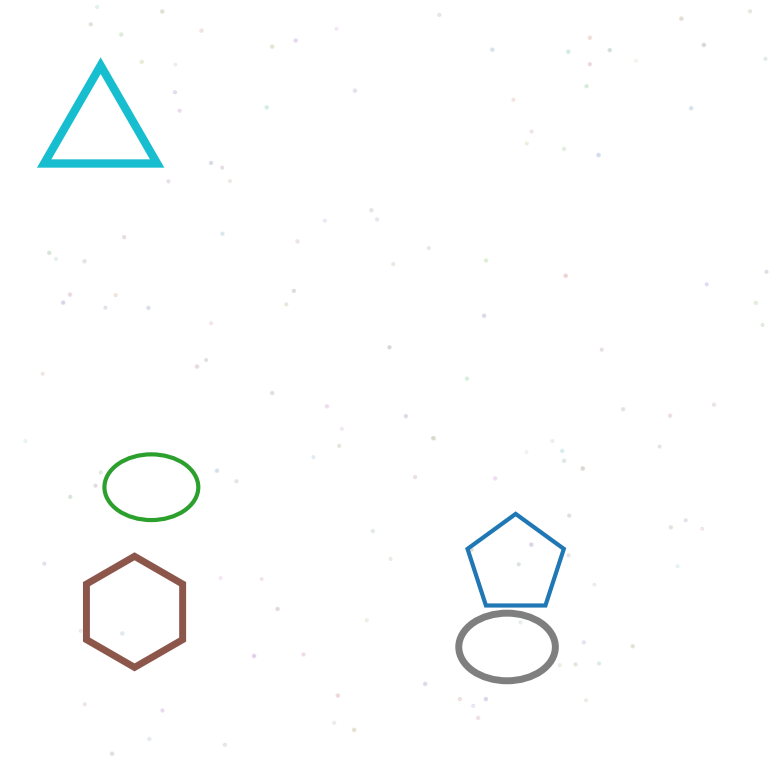[{"shape": "pentagon", "thickness": 1.5, "radius": 0.33, "center": [0.67, 0.267]}, {"shape": "oval", "thickness": 1.5, "radius": 0.3, "center": [0.197, 0.367]}, {"shape": "hexagon", "thickness": 2.5, "radius": 0.36, "center": [0.175, 0.205]}, {"shape": "oval", "thickness": 2.5, "radius": 0.31, "center": [0.659, 0.16]}, {"shape": "triangle", "thickness": 3, "radius": 0.42, "center": [0.131, 0.83]}]